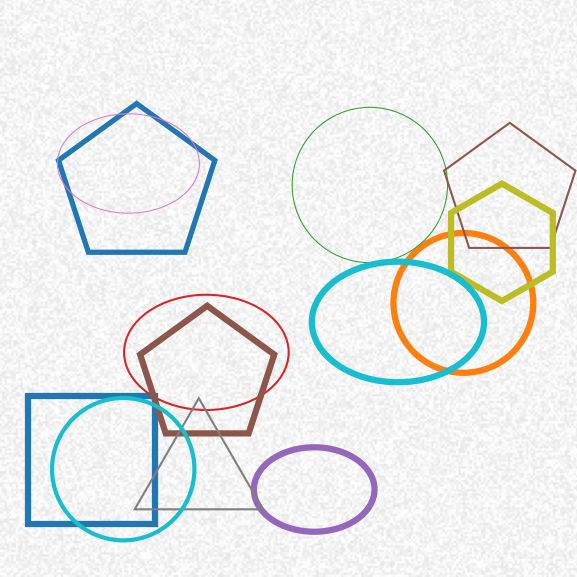[{"shape": "square", "thickness": 3, "radius": 0.55, "center": [0.158, 0.203]}, {"shape": "pentagon", "thickness": 2.5, "radius": 0.71, "center": [0.237, 0.677]}, {"shape": "circle", "thickness": 3, "radius": 0.61, "center": [0.802, 0.475]}, {"shape": "circle", "thickness": 0.5, "radius": 0.67, "center": [0.64, 0.679]}, {"shape": "oval", "thickness": 1, "radius": 0.71, "center": [0.357, 0.389]}, {"shape": "oval", "thickness": 3, "radius": 0.52, "center": [0.544, 0.152]}, {"shape": "pentagon", "thickness": 1, "radius": 0.6, "center": [0.883, 0.667]}, {"shape": "pentagon", "thickness": 3, "radius": 0.61, "center": [0.359, 0.347]}, {"shape": "oval", "thickness": 0.5, "radius": 0.61, "center": [0.222, 0.716]}, {"shape": "triangle", "thickness": 1, "radius": 0.64, "center": [0.344, 0.181]}, {"shape": "hexagon", "thickness": 3, "radius": 0.51, "center": [0.869, 0.58]}, {"shape": "oval", "thickness": 3, "radius": 0.75, "center": [0.689, 0.442]}, {"shape": "circle", "thickness": 2, "radius": 0.62, "center": [0.213, 0.187]}]